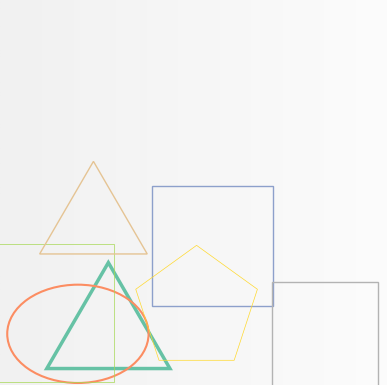[{"shape": "triangle", "thickness": 2.5, "radius": 0.92, "center": [0.28, 0.134]}, {"shape": "oval", "thickness": 1.5, "radius": 0.91, "center": [0.201, 0.133]}, {"shape": "square", "thickness": 1, "radius": 0.78, "center": [0.549, 0.36]}, {"shape": "square", "thickness": 0.5, "radius": 0.89, "center": [0.115, 0.188]}, {"shape": "pentagon", "thickness": 0.5, "radius": 0.83, "center": [0.507, 0.198]}, {"shape": "triangle", "thickness": 1, "radius": 0.8, "center": [0.241, 0.421]}, {"shape": "square", "thickness": 1, "radius": 0.68, "center": [0.838, 0.132]}]